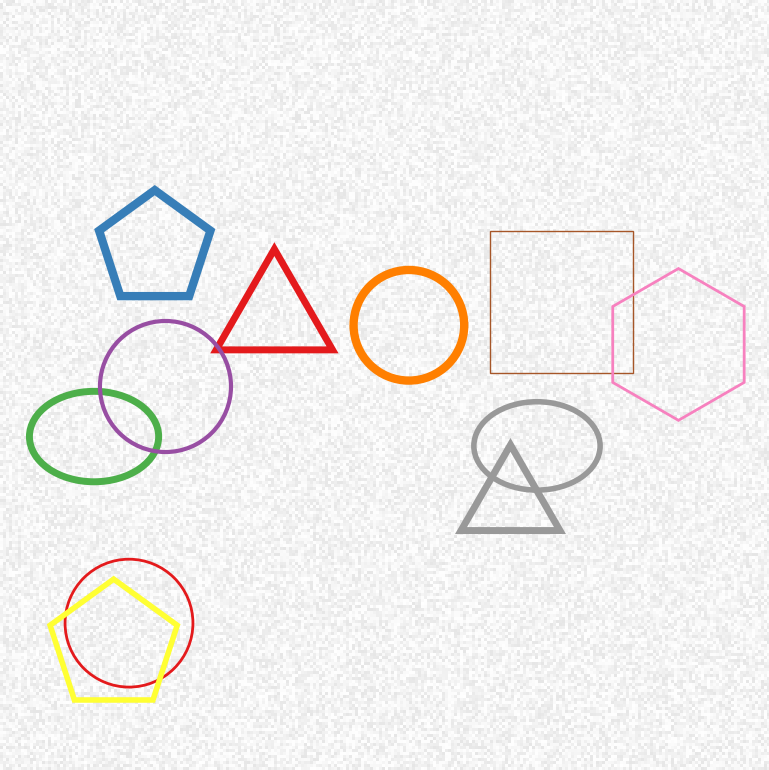[{"shape": "circle", "thickness": 1, "radius": 0.42, "center": [0.168, 0.191]}, {"shape": "triangle", "thickness": 2.5, "radius": 0.44, "center": [0.356, 0.589]}, {"shape": "pentagon", "thickness": 3, "radius": 0.38, "center": [0.201, 0.677]}, {"shape": "oval", "thickness": 2.5, "radius": 0.42, "center": [0.122, 0.433]}, {"shape": "circle", "thickness": 1.5, "radius": 0.43, "center": [0.215, 0.498]}, {"shape": "circle", "thickness": 3, "radius": 0.36, "center": [0.531, 0.578]}, {"shape": "pentagon", "thickness": 2, "radius": 0.43, "center": [0.148, 0.161]}, {"shape": "square", "thickness": 0.5, "radius": 0.46, "center": [0.729, 0.607]}, {"shape": "hexagon", "thickness": 1, "radius": 0.49, "center": [0.881, 0.553]}, {"shape": "triangle", "thickness": 2.5, "radius": 0.37, "center": [0.663, 0.348]}, {"shape": "oval", "thickness": 2, "radius": 0.41, "center": [0.697, 0.421]}]